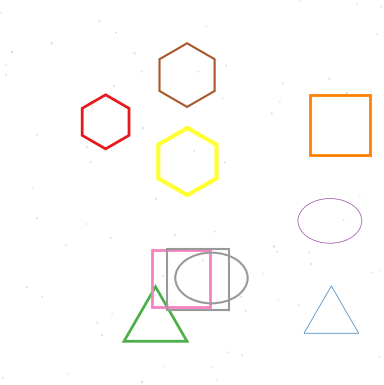[{"shape": "hexagon", "thickness": 2, "radius": 0.35, "center": [0.274, 0.684]}, {"shape": "triangle", "thickness": 0.5, "radius": 0.41, "center": [0.861, 0.175]}, {"shape": "triangle", "thickness": 2, "radius": 0.47, "center": [0.404, 0.161]}, {"shape": "oval", "thickness": 0.5, "radius": 0.41, "center": [0.857, 0.426]}, {"shape": "square", "thickness": 2, "radius": 0.39, "center": [0.883, 0.675]}, {"shape": "hexagon", "thickness": 3, "radius": 0.44, "center": [0.487, 0.58]}, {"shape": "hexagon", "thickness": 1.5, "radius": 0.41, "center": [0.486, 0.805]}, {"shape": "square", "thickness": 2, "radius": 0.37, "center": [0.471, 0.277]}, {"shape": "oval", "thickness": 1.5, "radius": 0.47, "center": [0.549, 0.278]}, {"shape": "square", "thickness": 1.5, "radius": 0.4, "center": [0.514, 0.275]}]